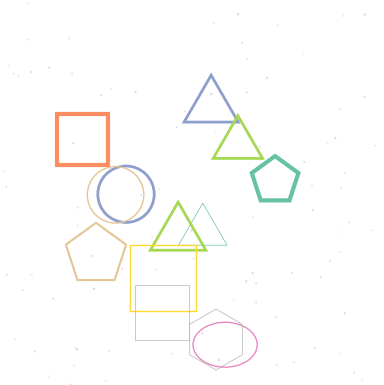[{"shape": "triangle", "thickness": 0.5, "radius": 0.36, "center": [0.527, 0.4]}, {"shape": "pentagon", "thickness": 3, "radius": 0.32, "center": [0.714, 0.531]}, {"shape": "square", "thickness": 3, "radius": 0.33, "center": [0.214, 0.638]}, {"shape": "triangle", "thickness": 2, "radius": 0.41, "center": [0.548, 0.723]}, {"shape": "circle", "thickness": 2, "radius": 0.37, "center": [0.327, 0.496]}, {"shape": "oval", "thickness": 1, "radius": 0.42, "center": [0.585, 0.105]}, {"shape": "triangle", "thickness": 2, "radius": 0.42, "center": [0.463, 0.392]}, {"shape": "triangle", "thickness": 2, "radius": 0.37, "center": [0.618, 0.626]}, {"shape": "square", "thickness": 1, "radius": 0.43, "center": [0.423, 0.278]}, {"shape": "pentagon", "thickness": 1.5, "radius": 0.41, "center": [0.249, 0.339]}, {"shape": "circle", "thickness": 1, "radius": 0.37, "center": [0.3, 0.494]}, {"shape": "square", "thickness": 0.5, "radius": 0.36, "center": [0.421, 0.187]}, {"shape": "hexagon", "thickness": 0.5, "radius": 0.4, "center": [0.561, 0.118]}]